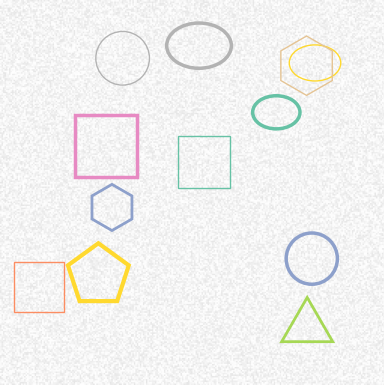[{"shape": "oval", "thickness": 2.5, "radius": 0.31, "center": [0.718, 0.708]}, {"shape": "square", "thickness": 1, "radius": 0.33, "center": [0.53, 0.579]}, {"shape": "square", "thickness": 1, "radius": 0.32, "center": [0.102, 0.255]}, {"shape": "circle", "thickness": 2.5, "radius": 0.33, "center": [0.81, 0.328]}, {"shape": "hexagon", "thickness": 2, "radius": 0.3, "center": [0.291, 0.461]}, {"shape": "square", "thickness": 2.5, "radius": 0.4, "center": [0.275, 0.62]}, {"shape": "triangle", "thickness": 2, "radius": 0.38, "center": [0.798, 0.151]}, {"shape": "pentagon", "thickness": 3, "radius": 0.42, "center": [0.256, 0.285]}, {"shape": "oval", "thickness": 1, "radius": 0.33, "center": [0.818, 0.837]}, {"shape": "hexagon", "thickness": 1, "radius": 0.39, "center": [0.796, 0.829]}, {"shape": "circle", "thickness": 1, "radius": 0.35, "center": [0.319, 0.849]}, {"shape": "oval", "thickness": 2.5, "radius": 0.42, "center": [0.517, 0.881]}]